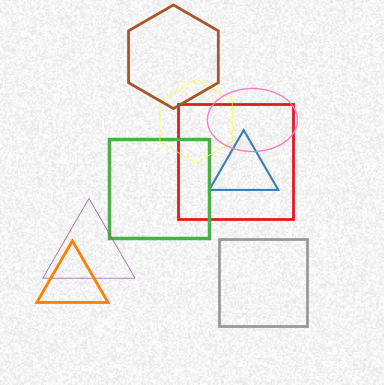[{"shape": "square", "thickness": 2, "radius": 0.75, "center": [0.611, 0.581]}, {"shape": "triangle", "thickness": 1.5, "radius": 0.52, "center": [0.633, 0.559]}, {"shape": "square", "thickness": 2.5, "radius": 0.64, "center": [0.413, 0.511]}, {"shape": "triangle", "thickness": 0.5, "radius": 0.69, "center": [0.231, 0.347]}, {"shape": "triangle", "thickness": 2, "radius": 0.53, "center": [0.188, 0.268]}, {"shape": "hexagon", "thickness": 0.5, "radius": 0.54, "center": [0.509, 0.686]}, {"shape": "hexagon", "thickness": 2, "radius": 0.67, "center": [0.45, 0.853]}, {"shape": "oval", "thickness": 1, "radius": 0.58, "center": [0.656, 0.688]}, {"shape": "square", "thickness": 2, "radius": 0.57, "center": [0.683, 0.266]}]